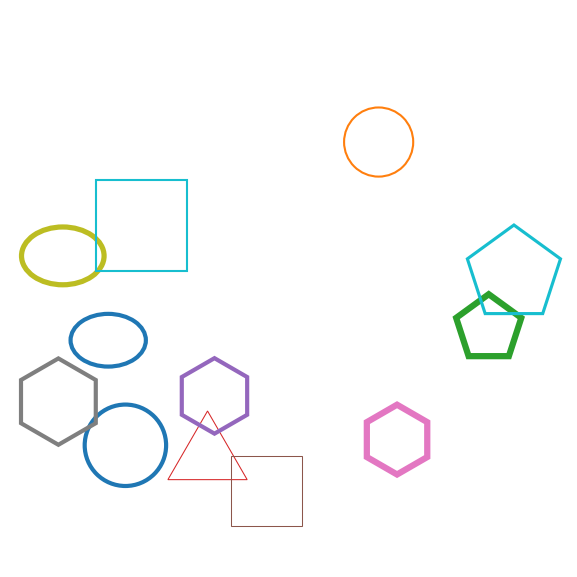[{"shape": "oval", "thickness": 2, "radius": 0.33, "center": [0.187, 0.41]}, {"shape": "circle", "thickness": 2, "radius": 0.35, "center": [0.217, 0.228]}, {"shape": "circle", "thickness": 1, "radius": 0.3, "center": [0.656, 0.753]}, {"shape": "pentagon", "thickness": 3, "radius": 0.3, "center": [0.846, 0.43]}, {"shape": "triangle", "thickness": 0.5, "radius": 0.4, "center": [0.359, 0.208]}, {"shape": "hexagon", "thickness": 2, "radius": 0.33, "center": [0.371, 0.314]}, {"shape": "square", "thickness": 0.5, "radius": 0.31, "center": [0.461, 0.149]}, {"shape": "hexagon", "thickness": 3, "radius": 0.3, "center": [0.688, 0.238]}, {"shape": "hexagon", "thickness": 2, "radius": 0.37, "center": [0.101, 0.304]}, {"shape": "oval", "thickness": 2.5, "radius": 0.36, "center": [0.109, 0.556]}, {"shape": "square", "thickness": 1, "radius": 0.39, "center": [0.245, 0.609]}, {"shape": "pentagon", "thickness": 1.5, "radius": 0.42, "center": [0.89, 0.525]}]